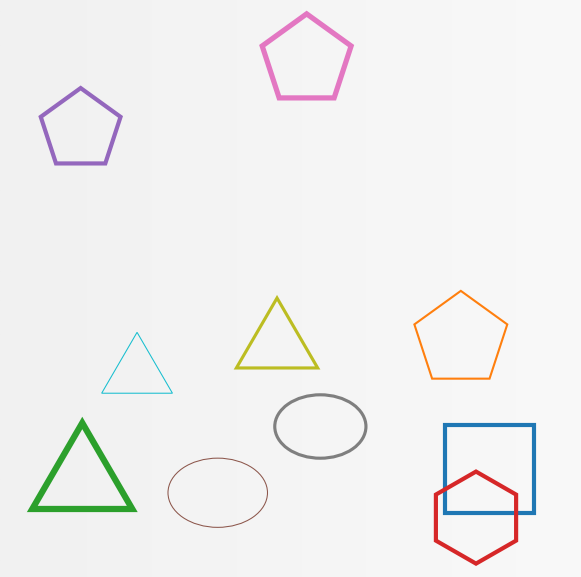[{"shape": "square", "thickness": 2, "radius": 0.38, "center": [0.842, 0.187]}, {"shape": "pentagon", "thickness": 1, "radius": 0.42, "center": [0.793, 0.411]}, {"shape": "triangle", "thickness": 3, "radius": 0.5, "center": [0.142, 0.167]}, {"shape": "hexagon", "thickness": 2, "radius": 0.4, "center": [0.819, 0.103]}, {"shape": "pentagon", "thickness": 2, "radius": 0.36, "center": [0.139, 0.774]}, {"shape": "oval", "thickness": 0.5, "radius": 0.43, "center": [0.375, 0.146]}, {"shape": "pentagon", "thickness": 2.5, "radius": 0.4, "center": [0.528, 0.895]}, {"shape": "oval", "thickness": 1.5, "radius": 0.39, "center": [0.551, 0.261]}, {"shape": "triangle", "thickness": 1.5, "radius": 0.4, "center": [0.477, 0.402]}, {"shape": "triangle", "thickness": 0.5, "radius": 0.35, "center": [0.236, 0.353]}]